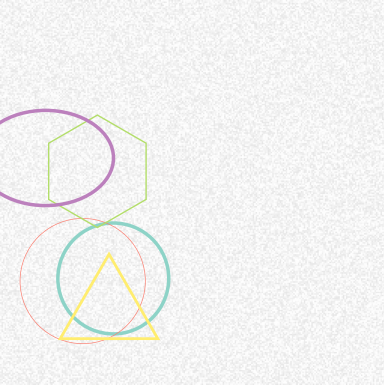[{"shape": "circle", "thickness": 2.5, "radius": 0.72, "center": [0.294, 0.277]}, {"shape": "circle", "thickness": 0.5, "radius": 0.81, "center": [0.215, 0.27]}, {"shape": "hexagon", "thickness": 1, "radius": 0.73, "center": [0.253, 0.555]}, {"shape": "oval", "thickness": 2.5, "radius": 0.88, "center": [0.118, 0.59]}, {"shape": "triangle", "thickness": 2, "radius": 0.73, "center": [0.283, 0.193]}]